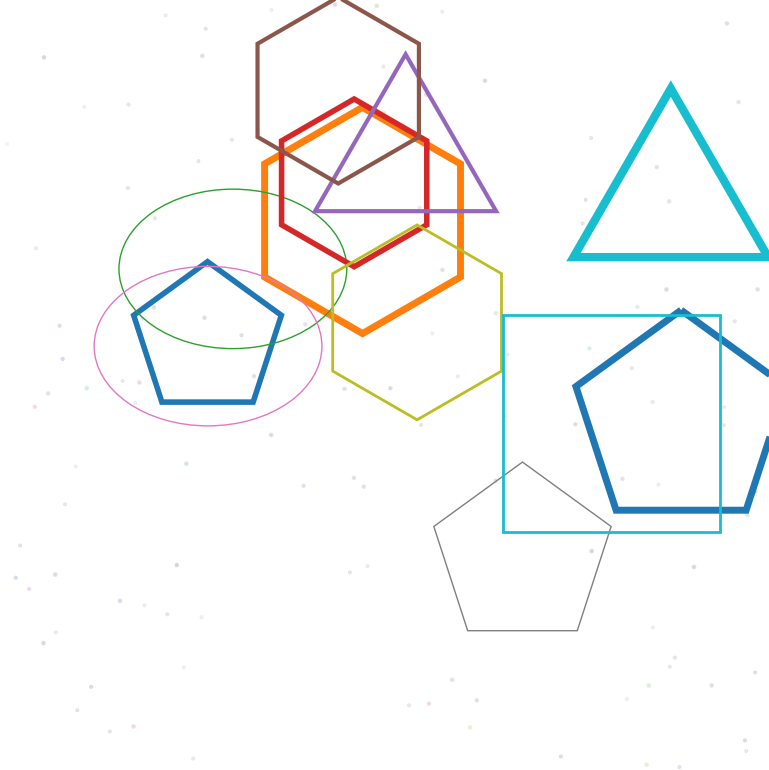[{"shape": "pentagon", "thickness": 2.5, "radius": 0.72, "center": [0.885, 0.454]}, {"shape": "pentagon", "thickness": 2, "radius": 0.5, "center": [0.27, 0.559]}, {"shape": "hexagon", "thickness": 2.5, "radius": 0.73, "center": [0.471, 0.714]}, {"shape": "oval", "thickness": 0.5, "radius": 0.74, "center": [0.302, 0.651]}, {"shape": "hexagon", "thickness": 2, "radius": 0.54, "center": [0.46, 0.763]}, {"shape": "triangle", "thickness": 1.5, "radius": 0.68, "center": [0.527, 0.794]}, {"shape": "hexagon", "thickness": 1.5, "radius": 0.61, "center": [0.439, 0.883]}, {"shape": "oval", "thickness": 0.5, "radius": 0.74, "center": [0.27, 0.55]}, {"shape": "pentagon", "thickness": 0.5, "radius": 0.61, "center": [0.679, 0.279]}, {"shape": "hexagon", "thickness": 1, "radius": 0.63, "center": [0.542, 0.581]}, {"shape": "triangle", "thickness": 3, "radius": 0.73, "center": [0.871, 0.739]}, {"shape": "square", "thickness": 1, "radius": 0.7, "center": [0.794, 0.45]}]